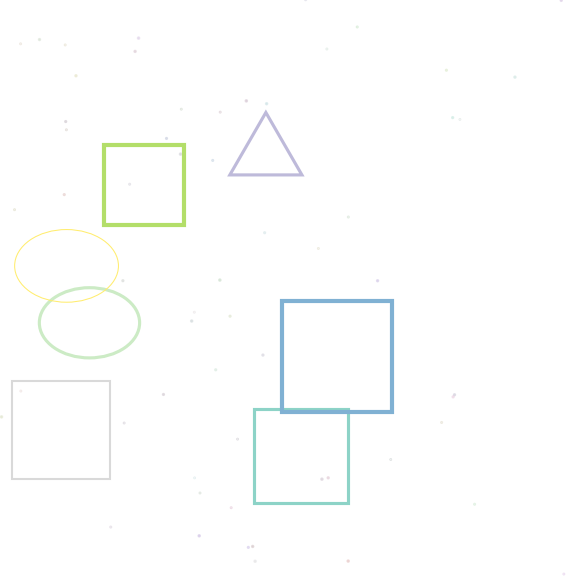[{"shape": "square", "thickness": 1.5, "radius": 0.41, "center": [0.521, 0.209]}, {"shape": "triangle", "thickness": 1.5, "radius": 0.36, "center": [0.46, 0.732]}, {"shape": "square", "thickness": 2, "radius": 0.48, "center": [0.583, 0.382]}, {"shape": "square", "thickness": 2, "radius": 0.35, "center": [0.25, 0.678]}, {"shape": "square", "thickness": 1, "radius": 0.42, "center": [0.106, 0.254]}, {"shape": "oval", "thickness": 1.5, "radius": 0.43, "center": [0.155, 0.44]}, {"shape": "oval", "thickness": 0.5, "radius": 0.45, "center": [0.115, 0.539]}]